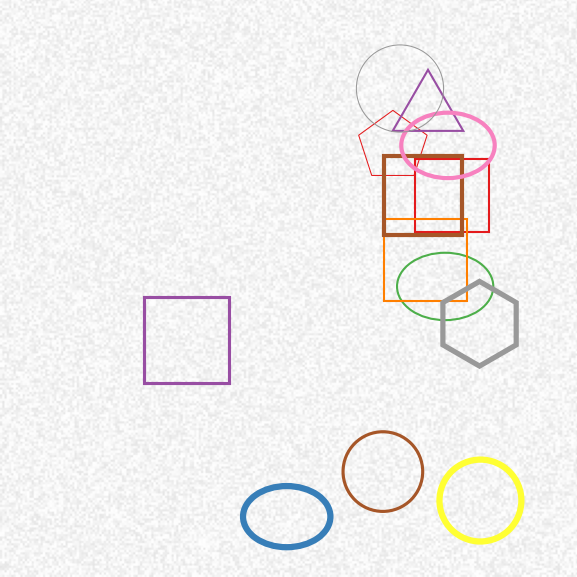[{"shape": "square", "thickness": 1, "radius": 0.32, "center": [0.782, 0.661]}, {"shape": "pentagon", "thickness": 0.5, "radius": 0.31, "center": [0.68, 0.746]}, {"shape": "oval", "thickness": 3, "radius": 0.38, "center": [0.496, 0.105]}, {"shape": "oval", "thickness": 1, "radius": 0.42, "center": [0.771, 0.503]}, {"shape": "square", "thickness": 1.5, "radius": 0.37, "center": [0.323, 0.411]}, {"shape": "triangle", "thickness": 1, "radius": 0.35, "center": [0.741, 0.808]}, {"shape": "square", "thickness": 1, "radius": 0.36, "center": [0.736, 0.549]}, {"shape": "circle", "thickness": 3, "radius": 0.35, "center": [0.832, 0.132]}, {"shape": "square", "thickness": 2, "radius": 0.34, "center": [0.733, 0.661]}, {"shape": "circle", "thickness": 1.5, "radius": 0.34, "center": [0.663, 0.183]}, {"shape": "oval", "thickness": 2, "radius": 0.4, "center": [0.776, 0.747]}, {"shape": "hexagon", "thickness": 2.5, "radius": 0.37, "center": [0.83, 0.439]}, {"shape": "circle", "thickness": 0.5, "radius": 0.38, "center": [0.693, 0.846]}]